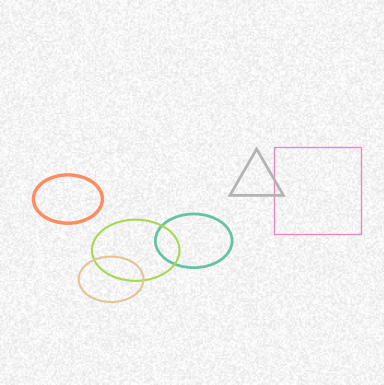[{"shape": "oval", "thickness": 2, "radius": 0.5, "center": [0.503, 0.375]}, {"shape": "oval", "thickness": 2.5, "radius": 0.45, "center": [0.176, 0.483]}, {"shape": "square", "thickness": 1, "radius": 0.56, "center": [0.824, 0.505]}, {"shape": "oval", "thickness": 1.5, "radius": 0.57, "center": [0.353, 0.35]}, {"shape": "oval", "thickness": 1.5, "radius": 0.42, "center": [0.289, 0.275]}, {"shape": "triangle", "thickness": 2, "radius": 0.4, "center": [0.667, 0.533]}]